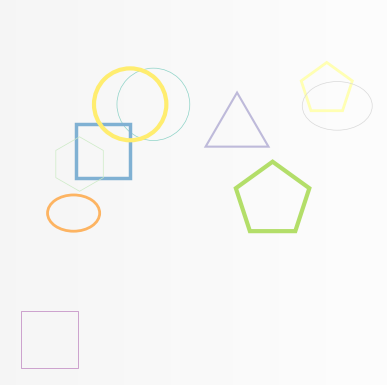[{"shape": "circle", "thickness": 0.5, "radius": 0.47, "center": [0.396, 0.729]}, {"shape": "pentagon", "thickness": 2, "radius": 0.35, "center": [0.843, 0.768]}, {"shape": "triangle", "thickness": 1.5, "radius": 0.47, "center": [0.612, 0.666]}, {"shape": "square", "thickness": 2.5, "radius": 0.35, "center": [0.267, 0.609]}, {"shape": "oval", "thickness": 2, "radius": 0.34, "center": [0.19, 0.447]}, {"shape": "pentagon", "thickness": 3, "radius": 0.5, "center": [0.703, 0.48]}, {"shape": "oval", "thickness": 0.5, "radius": 0.45, "center": [0.87, 0.725]}, {"shape": "square", "thickness": 0.5, "radius": 0.37, "center": [0.128, 0.119]}, {"shape": "hexagon", "thickness": 0.5, "radius": 0.35, "center": [0.205, 0.574]}, {"shape": "circle", "thickness": 3, "radius": 0.47, "center": [0.336, 0.729]}]